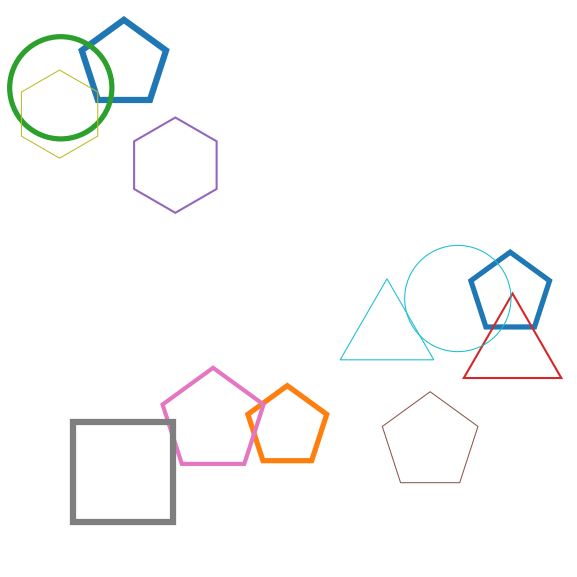[{"shape": "pentagon", "thickness": 2.5, "radius": 0.36, "center": [0.883, 0.491]}, {"shape": "pentagon", "thickness": 3, "radius": 0.38, "center": [0.215, 0.888]}, {"shape": "pentagon", "thickness": 2.5, "radius": 0.36, "center": [0.497, 0.259]}, {"shape": "circle", "thickness": 2.5, "radius": 0.44, "center": [0.105, 0.847]}, {"shape": "triangle", "thickness": 1, "radius": 0.49, "center": [0.888, 0.393]}, {"shape": "hexagon", "thickness": 1, "radius": 0.41, "center": [0.304, 0.713]}, {"shape": "pentagon", "thickness": 0.5, "radius": 0.44, "center": [0.745, 0.234]}, {"shape": "pentagon", "thickness": 2, "radius": 0.46, "center": [0.369, 0.27]}, {"shape": "square", "thickness": 3, "radius": 0.43, "center": [0.213, 0.182]}, {"shape": "hexagon", "thickness": 0.5, "radius": 0.38, "center": [0.103, 0.802]}, {"shape": "triangle", "thickness": 0.5, "radius": 0.47, "center": [0.67, 0.423]}, {"shape": "circle", "thickness": 0.5, "radius": 0.46, "center": [0.793, 0.482]}]